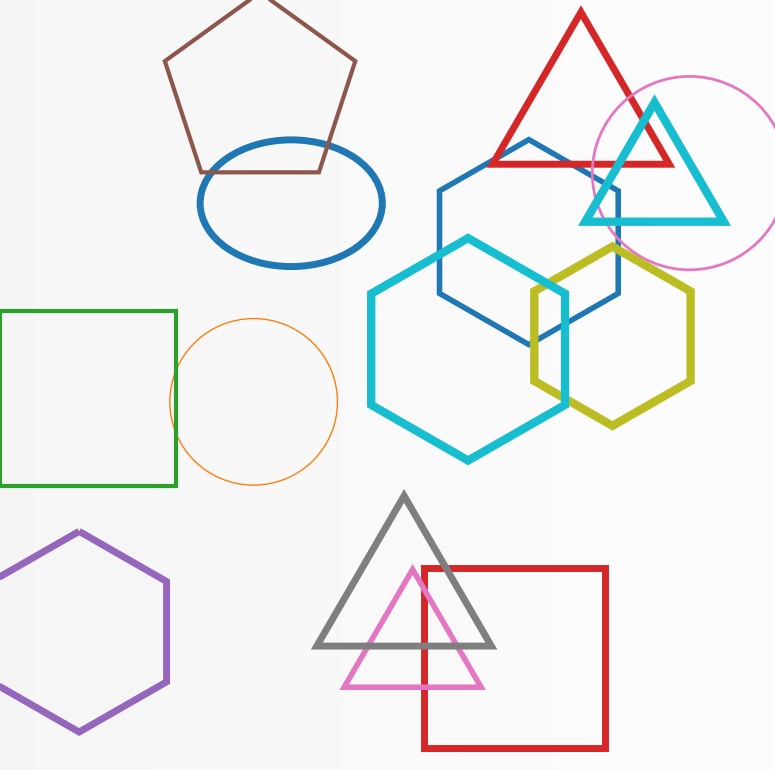[{"shape": "hexagon", "thickness": 2, "radius": 0.67, "center": [0.682, 0.686]}, {"shape": "oval", "thickness": 2.5, "radius": 0.59, "center": [0.376, 0.736]}, {"shape": "circle", "thickness": 0.5, "radius": 0.54, "center": [0.327, 0.478]}, {"shape": "square", "thickness": 1.5, "radius": 0.57, "center": [0.113, 0.482]}, {"shape": "square", "thickness": 2.5, "radius": 0.58, "center": [0.664, 0.146]}, {"shape": "triangle", "thickness": 2.5, "radius": 0.66, "center": [0.75, 0.853]}, {"shape": "hexagon", "thickness": 2.5, "radius": 0.65, "center": [0.102, 0.18]}, {"shape": "pentagon", "thickness": 1.5, "radius": 0.65, "center": [0.336, 0.881]}, {"shape": "circle", "thickness": 1, "radius": 0.63, "center": [0.89, 0.775]}, {"shape": "triangle", "thickness": 2, "radius": 0.51, "center": [0.532, 0.158]}, {"shape": "triangle", "thickness": 2.5, "radius": 0.65, "center": [0.521, 0.226]}, {"shape": "hexagon", "thickness": 3, "radius": 0.58, "center": [0.79, 0.563]}, {"shape": "hexagon", "thickness": 3, "radius": 0.72, "center": [0.604, 0.546]}, {"shape": "triangle", "thickness": 3, "radius": 0.52, "center": [0.845, 0.764]}]